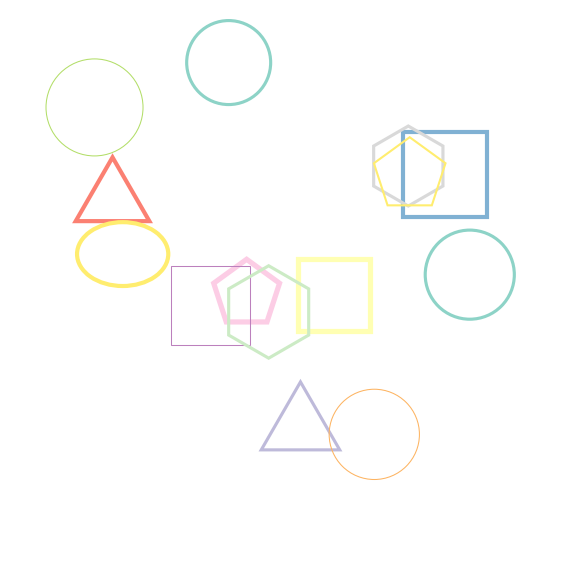[{"shape": "circle", "thickness": 1.5, "radius": 0.39, "center": [0.813, 0.524]}, {"shape": "circle", "thickness": 1.5, "radius": 0.36, "center": [0.396, 0.891]}, {"shape": "square", "thickness": 2.5, "radius": 0.31, "center": [0.578, 0.488]}, {"shape": "triangle", "thickness": 1.5, "radius": 0.39, "center": [0.52, 0.259]}, {"shape": "triangle", "thickness": 2, "radius": 0.37, "center": [0.195, 0.653]}, {"shape": "square", "thickness": 2, "radius": 0.36, "center": [0.771, 0.697]}, {"shape": "circle", "thickness": 0.5, "radius": 0.39, "center": [0.648, 0.247]}, {"shape": "circle", "thickness": 0.5, "radius": 0.42, "center": [0.164, 0.813]}, {"shape": "pentagon", "thickness": 2.5, "radius": 0.3, "center": [0.427, 0.49]}, {"shape": "hexagon", "thickness": 1.5, "radius": 0.35, "center": [0.707, 0.712]}, {"shape": "square", "thickness": 0.5, "radius": 0.34, "center": [0.365, 0.469]}, {"shape": "hexagon", "thickness": 1.5, "radius": 0.4, "center": [0.465, 0.459]}, {"shape": "oval", "thickness": 2, "radius": 0.39, "center": [0.212, 0.559]}, {"shape": "pentagon", "thickness": 1, "radius": 0.33, "center": [0.709, 0.696]}]